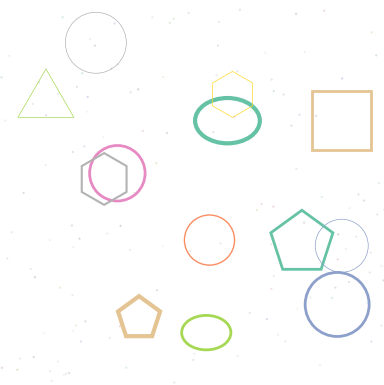[{"shape": "pentagon", "thickness": 2, "radius": 0.42, "center": [0.784, 0.369]}, {"shape": "oval", "thickness": 3, "radius": 0.42, "center": [0.591, 0.687]}, {"shape": "circle", "thickness": 1, "radius": 0.33, "center": [0.544, 0.376]}, {"shape": "circle", "thickness": 2, "radius": 0.42, "center": [0.876, 0.209]}, {"shape": "circle", "thickness": 0.5, "radius": 0.34, "center": [0.888, 0.362]}, {"shape": "circle", "thickness": 2, "radius": 0.36, "center": [0.305, 0.55]}, {"shape": "triangle", "thickness": 0.5, "radius": 0.42, "center": [0.119, 0.737]}, {"shape": "oval", "thickness": 2, "radius": 0.32, "center": [0.536, 0.136]}, {"shape": "hexagon", "thickness": 0.5, "radius": 0.3, "center": [0.604, 0.755]}, {"shape": "pentagon", "thickness": 3, "radius": 0.29, "center": [0.361, 0.173]}, {"shape": "square", "thickness": 2, "radius": 0.39, "center": [0.887, 0.687]}, {"shape": "circle", "thickness": 0.5, "radius": 0.4, "center": [0.249, 0.889]}, {"shape": "hexagon", "thickness": 1.5, "radius": 0.34, "center": [0.271, 0.535]}]